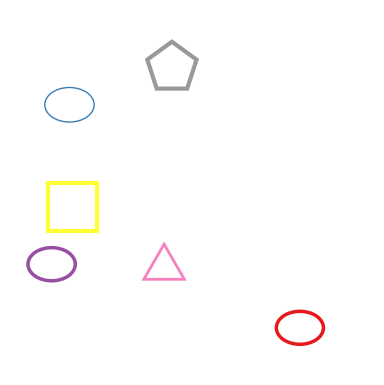[{"shape": "oval", "thickness": 2.5, "radius": 0.31, "center": [0.779, 0.149]}, {"shape": "oval", "thickness": 1, "radius": 0.32, "center": [0.18, 0.728]}, {"shape": "oval", "thickness": 2.5, "radius": 0.31, "center": [0.134, 0.314]}, {"shape": "square", "thickness": 3, "radius": 0.31, "center": [0.188, 0.462]}, {"shape": "triangle", "thickness": 2, "radius": 0.3, "center": [0.426, 0.305]}, {"shape": "pentagon", "thickness": 3, "radius": 0.34, "center": [0.447, 0.824]}]